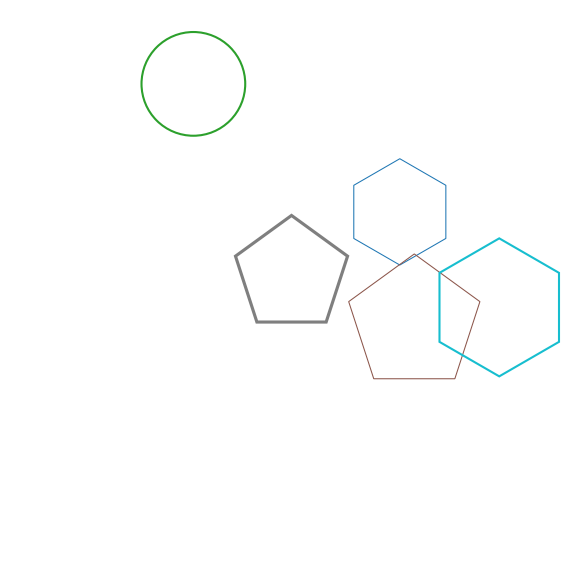[{"shape": "hexagon", "thickness": 0.5, "radius": 0.46, "center": [0.692, 0.632]}, {"shape": "circle", "thickness": 1, "radius": 0.45, "center": [0.335, 0.854]}, {"shape": "pentagon", "thickness": 0.5, "radius": 0.6, "center": [0.717, 0.44]}, {"shape": "pentagon", "thickness": 1.5, "radius": 0.51, "center": [0.505, 0.524]}, {"shape": "hexagon", "thickness": 1, "radius": 0.6, "center": [0.864, 0.467]}]